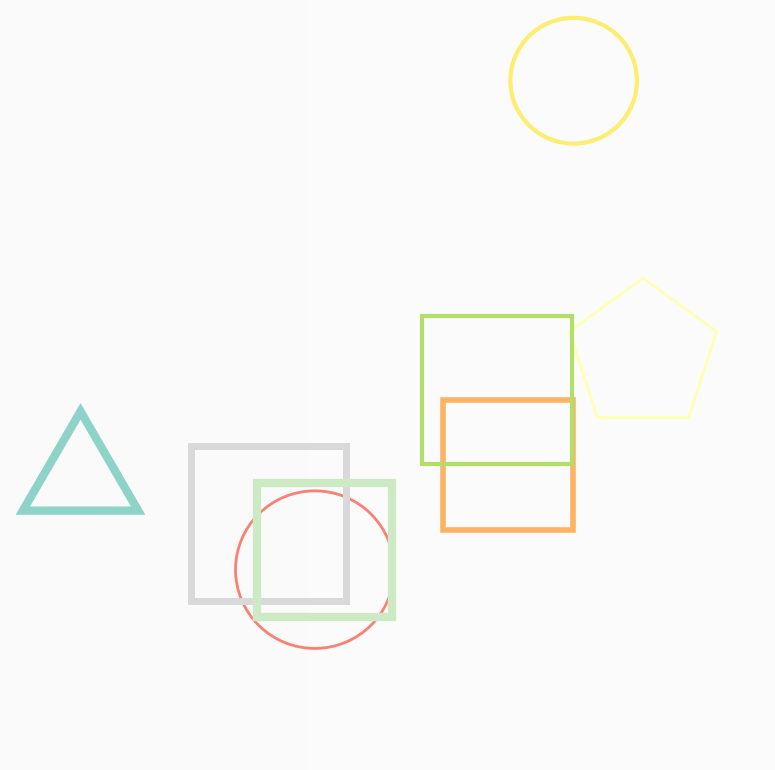[{"shape": "triangle", "thickness": 3, "radius": 0.43, "center": [0.104, 0.38]}, {"shape": "pentagon", "thickness": 1, "radius": 0.5, "center": [0.83, 0.539]}, {"shape": "circle", "thickness": 1, "radius": 0.51, "center": [0.406, 0.26]}, {"shape": "square", "thickness": 2, "radius": 0.42, "center": [0.655, 0.396]}, {"shape": "square", "thickness": 1.5, "radius": 0.48, "center": [0.642, 0.494]}, {"shape": "square", "thickness": 2.5, "radius": 0.5, "center": [0.346, 0.32]}, {"shape": "square", "thickness": 3, "radius": 0.44, "center": [0.418, 0.286]}, {"shape": "circle", "thickness": 1.5, "radius": 0.41, "center": [0.74, 0.895]}]